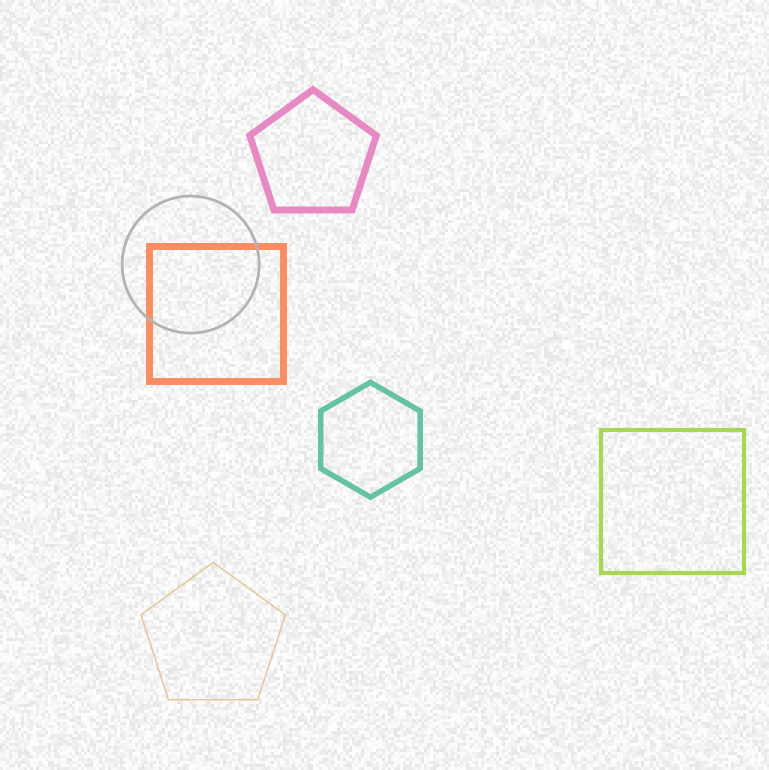[{"shape": "hexagon", "thickness": 2, "radius": 0.37, "center": [0.481, 0.429]}, {"shape": "square", "thickness": 2.5, "radius": 0.44, "center": [0.281, 0.593]}, {"shape": "pentagon", "thickness": 2.5, "radius": 0.43, "center": [0.407, 0.797]}, {"shape": "square", "thickness": 1.5, "radius": 0.46, "center": [0.873, 0.349]}, {"shape": "pentagon", "thickness": 0.5, "radius": 0.49, "center": [0.277, 0.171]}, {"shape": "circle", "thickness": 1, "radius": 0.44, "center": [0.248, 0.656]}]